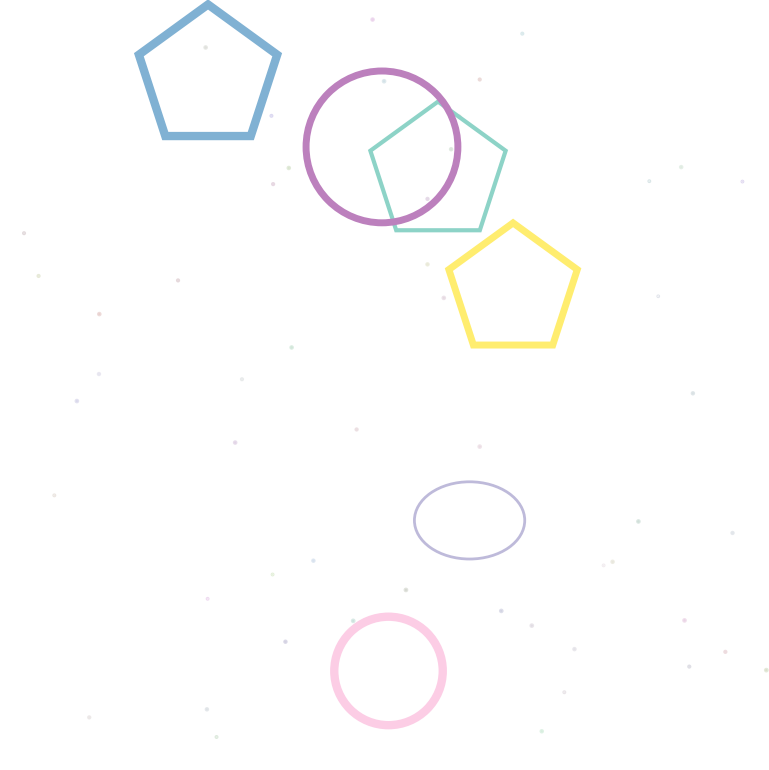[{"shape": "pentagon", "thickness": 1.5, "radius": 0.46, "center": [0.569, 0.776]}, {"shape": "oval", "thickness": 1, "radius": 0.36, "center": [0.61, 0.324]}, {"shape": "pentagon", "thickness": 3, "radius": 0.47, "center": [0.27, 0.9]}, {"shape": "circle", "thickness": 3, "radius": 0.35, "center": [0.505, 0.129]}, {"shape": "circle", "thickness": 2.5, "radius": 0.49, "center": [0.496, 0.809]}, {"shape": "pentagon", "thickness": 2.5, "radius": 0.44, "center": [0.666, 0.623]}]